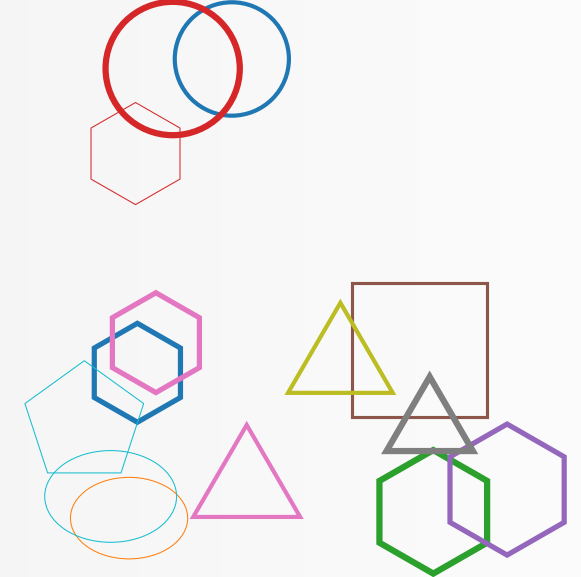[{"shape": "hexagon", "thickness": 2.5, "radius": 0.43, "center": [0.236, 0.354]}, {"shape": "circle", "thickness": 2, "radius": 0.49, "center": [0.399, 0.897]}, {"shape": "oval", "thickness": 0.5, "radius": 0.5, "center": [0.222, 0.102]}, {"shape": "hexagon", "thickness": 3, "radius": 0.53, "center": [0.745, 0.113]}, {"shape": "hexagon", "thickness": 0.5, "radius": 0.44, "center": [0.233, 0.733]}, {"shape": "circle", "thickness": 3, "radius": 0.58, "center": [0.297, 0.881]}, {"shape": "hexagon", "thickness": 2.5, "radius": 0.57, "center": [0.872, 0.151]}, {"shape": "square", "thickness": 1.5, "radius": 0.58, "center": [0.721, 0.393]}, {"shape": "triangle", "thickness": 2, "radius": 0.53, "center": [0.424, 0.157]}, {"shape": "hexagon", "thickness": 2.5, "radius": 0.43, "center": [0.268, 0.406]}, {"shape": "triangle", "thickness": 3, "radius": 0.43, "center": [0.739, 0.261]}, {"shape": "triangle", "thickness": 2, "radius": 0.52, "center": [0.586, 0.371]}, {"shape": "oval", "thickness": 0.5, "radius": 0.57, "center": [0.19, 0.139]}, {"shape": "pentagon", "thickness": 0.5, "radius": 0.54, "center": [0.145, 0.267]}]